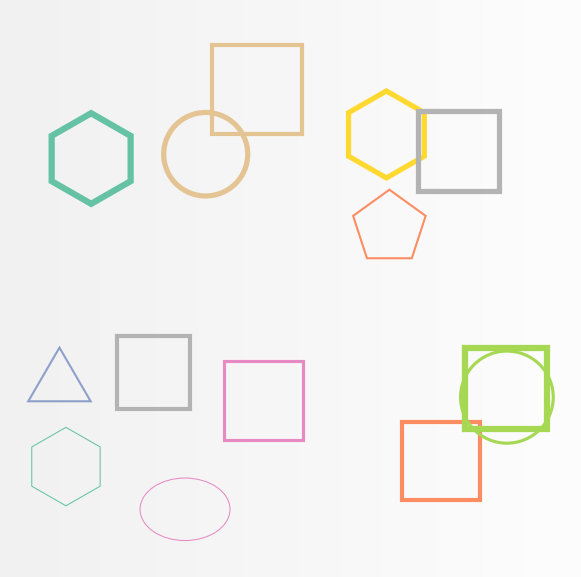[{"shape": "hexagon", "thickness": 3, "radius": 0.39, "center": [0.157, 0.725]}, {"shape": "hexagon", "thickness": 0.5, "radius": 0.34, "center": [0.113, 0.191]}, {"shape": "square", "thickness": 2, "radius": 0.34, "center": [0.759, 0.201]}, {"shape": "pentagon", "thickness": 1, "radius": 0.33, "center": [0.67, 0.605]}, {"shape": "triangle", "thickness": 1, "radius": 0.31, "center": [0.102, 0.335]}, {"shape": "oval", "thickness": 0.5, "radius": 0.39, "center": [0.318, 0.117]}, {"shape": "square", "thickness": 1.5, "radius": 0.34, "center": [0.453, 0.305]}, {"shape": "square", "thickness": 3, "radius": 0.35, "center": [0.871, 0.327]}, {"shape": "circle", "thickness": 1.5, "radius": 0.4, "center": [0.872, 0.311]}, {"shape": "hexagon", "thickness": 2.5, "radius": 0.38, "center": [0.665, 0.766]}, {"shape": "circle", "thickness": 2.5, "radius": 0.36, "center": [0.354, 0.732]}, {"shape": "square", "thickness": 2, "radius": 0.39, "center": [0.443, 0.844]}, {"shape": "square", "thickness": 2.5, "radius": 0.35, "center": [0.789, 0.737]}, {"shape": "square", "thickness": 2, "radius": 0.32, "center": [0.264, 0.355]}]